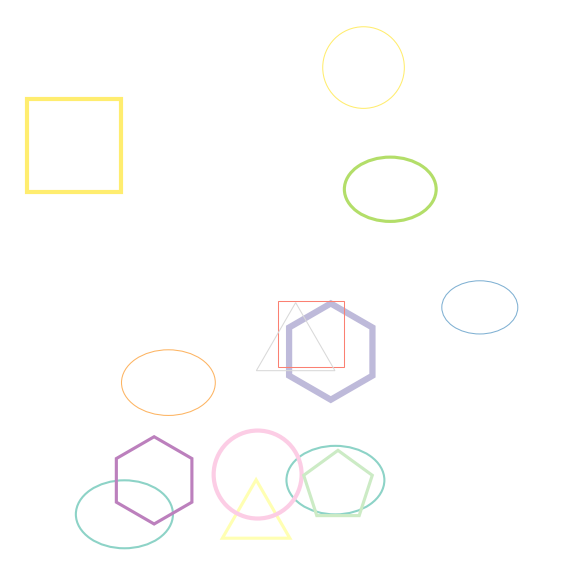[{"shape": "oval", "thickness": 1, "radius": 0.42, "center": [0.215, 0.109]}, {"shape": "oval", "thickness": 1, "radius": 0.42, "center": [0.581, 0.168]}, {"shape": "triangle", "thickness": 1.5, "radius": 0.34, "center": [0.443, 0.101]}, {"shape": "hexagon", "thickness": 3, "radius": 0.42, "center": [0.573, 0.39]}, {"shape": "square", "thickness": 0.5, "radius": 0.29, "center": [0.538, 0.421]}, {"shape": "oval", "thickness": 0.5, "radius": 0.33, "center": [0.831, 0.467]}, {"shape": "oval", "thickness": 0.5, "radius": 0.41, "center": [0.292, 0.337]}, {"shape": "oval", "thickness": 1.5, "radius": 0.4, "center": [0.676, 0.671]}, {"shape": "circle", "thickness": 2, "radius": 0.38, "center": [0.446, 0.177]}, {"shape": "triangle", "thickness": 0.5, "radius": 0.39, "center": [0.512, 0.397]}, {"shape": "hexagon", "thickness": 1.5, "radius": 0.38, "center": [0.267, 0.167]}, {"shape": "pentagon", "thickness": 1.5, "radius": 0.31, "center": [0.585, 0.157]}, {"shape": "square", "thickness": 2, "radius": 0.41, "center": [0.128, 0.747]}, {"shape": "circle", "thickness": 0.5, "radius": 0.35, "center": [0.63, 0.882]}]